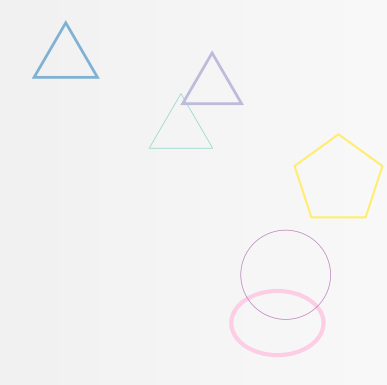[{"shape": "triangle", "thickness": 0.5, "radius": 0.47, "center": [0.467, 0.662]}, {"shape": "triangle", "thickness": 2, "radius": 0.44, "center": [0.547, 0.775]}, {"shape": "triangle", "thickness": 2, "radius": 0.47, "center": [0.17, 0.846]}, {"shape": "oval", "thickness": 3, "radius": 0.6, "center": [0.716, 0.161]}, {"shape": "circle", "thickness": 0.5, "radius": 0.58, "center": [0.737, 0.286]}, {"shape": "pentagon", "thickness": 1.5, "radius": 0.6, "center": [0.874, 0.532]}]